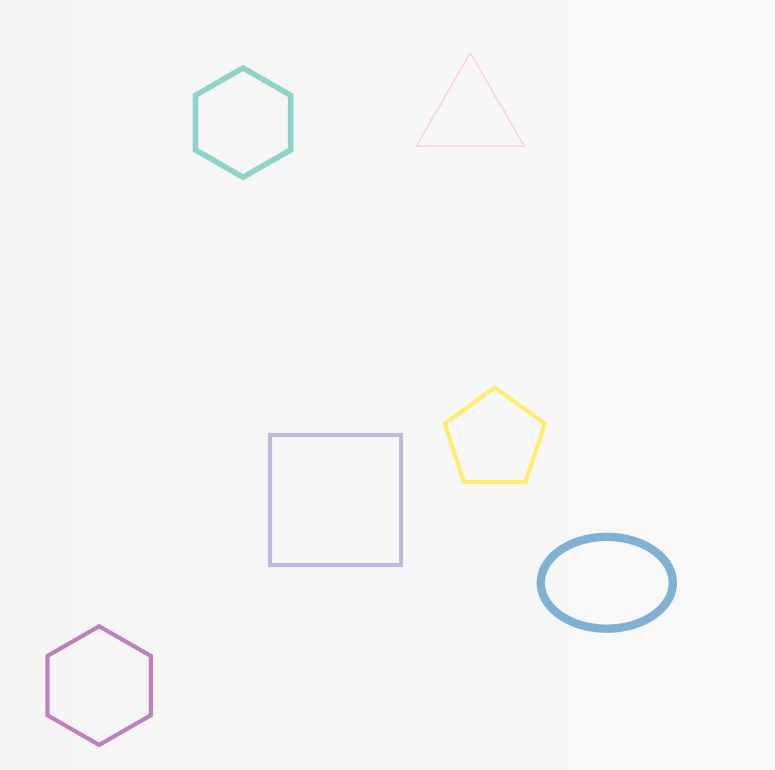[{"shape": "hexagon", "thickness": 2, "radius": 0.35, "center": [0.314, 0.841]}, {"shape": "square", "thickness": 1.5, "radius": 0.42, "center": [0.433, 0.35]}, {"shape": "oval", "thickness": 3, "radius": 0.43, "center": [0.783, 0.243]}, {"shape": "triangle", "thickness": 0.5, "radius": 0.4, "center": [0.607, 0.851]}, {"shape": "hexagon", "thickness": 1.5, "radius": 0.39, "center": [0.128, 0.11]}, {"shape": "pentagon", "thickness": 1.5, "radius": 0.34, "center": [0.638, 0.429]}]